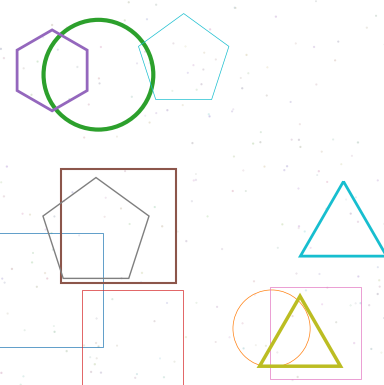[{"shape": "square", "thickness": 0.5, "radius": 0.74, "center": [0.119, 0.246]}, {"shape": "circle", "thickness": 0.5, "radius": 0.5, "center": [0.705, 0.147]}, {"shape": "circle", "thickness": 3, "radius": 0.71, "center": [0.256, 0.806]}, {"shape": "square", "thickness": 0.5, "radius": 0.65, "center": [0.344, 0.117]}, {"shape": "hexagon", "thickness": 2, "radius": 0.53, "center": [0.135, 0.817]}, {"shape": "square", "thickness": 1.5, "radius": 0.74, "center": [0.307, 0.413]}, {"shape": "square", "thickness": 0.5, "radius": 0.59, "center": [0.819, 0.135]}, {"shape": "pentagon", "thickness": 1, "radius": 0.72, "center": [0.249, 0.394]}, {"shape": "triangle", "thickness": 2.5, "radius": 0.61, "center": [0.779, 0.109]}, {"shape": "triangle", "thickness": 2, "radius": 0.65, "center": [0.892, 0.399]}, {"shape": "pentagon", "thickness": 0.5, "radius": 0.62, "center": [0.477, 0.841]}]